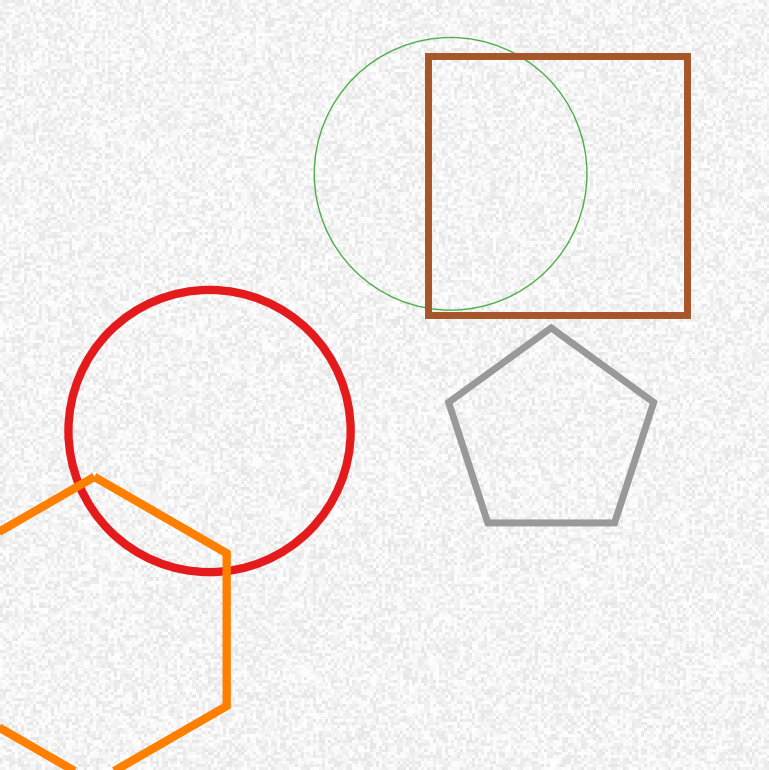[{"shape": "circle", "thickness": 3, "radius": 0.92, "center": [0.272, 0.44]}, {"shape": "circle", "thickness": 0.5, "radius": 0.89, "center": [0.585, 0.774]}, {"shape": "hexagon", "thickness": 3, "radius": 0.99, "center": [0.122, 0.182]}, {"shape": "square", "thickness": 2.5, "radius": 0.84, "center": [0.724, 0.759]}, {"shape": "pentagon", "thickness": 2.5, "radius": 0.7, "center": [0.716, 0.434]}]